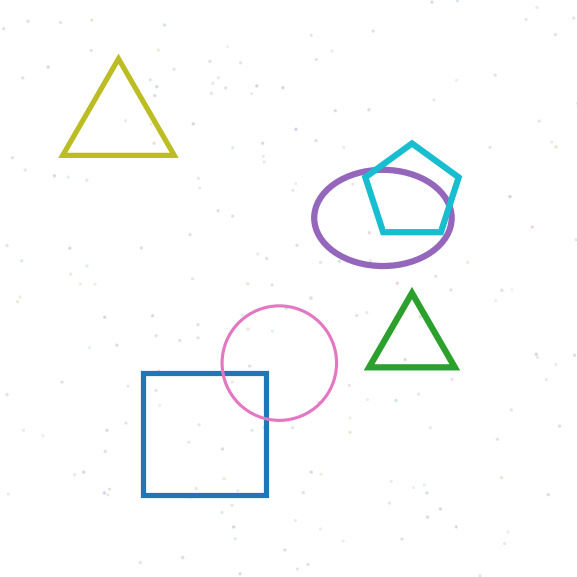[{"shape": "square", "thickness": 2.5, "radius": 0.53, "center": [0.354, 0.248]}, {"shape": "triangle", "thickness": 3, "radius": 0.43, "center": [0.713, 0.406]}, {"shape": "oval", "thickness": 3, "radius": 0.6, "center": [0.663, 0.622]}, {"shape": "circle", "thickness": 1.5, "radius": 0.5, "center": [0.484, 0.37]}, {"shape": "triangle", "thickness": 2.5, "radius": 0.56, "center": [0.205, 0.786]}, {"shape": "pentagon", "thickness": 3, "radius": 0.42, "center": [0.713, 0.666]}]